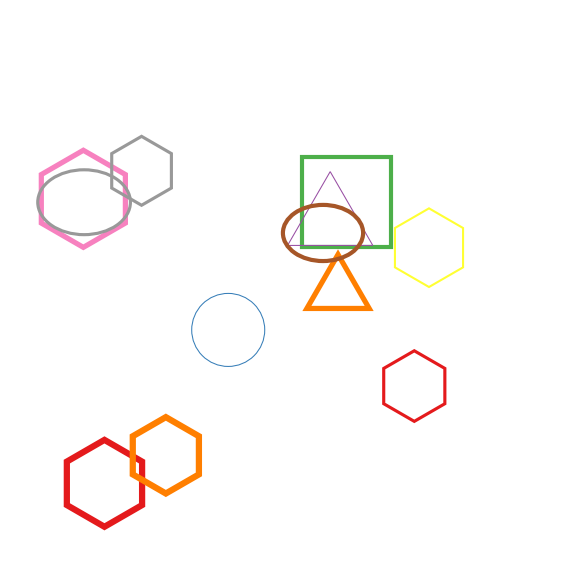[{"shape": "hexagon", "thickness": 3, "radius": 0.38, "center": [0.181, 0.162]}, {"shape": "hexagon", "thickness": 1.5, "radius": 0.31, "center": [0.717, 0.331]}, {"shape": "circle", "thickness": 0.5, "radius": 0.32, "center": [0.395, 0.428]}, {"shape": "square", "thickness": 2, "radius": 0.39, "center": [0.6, 0.65]}, {"shape": "triangle", "thickness": 0.5, "radius": 0.43, "center": [0.572, 0.617]}, {"shape": "triangle", "thickness": 2.5, "radius": 0.31, "center": [0.585, 0.496]}, {"shape": "hexagon", "thickness": 3, "radius": 0.33, "center": [0.287, 0.211]}, {"shape": "hexagon", "thickness": 1, "radius": 0.34, "center": [0.743, 0.57]}, {"shape": "oval", "thickness": 2, "radius": 0.35, "center": [0.559, 0.596]}, {"shape": "hexagon", "thickness": 2.5, "radius": 0.42, "center": [0.144, 0.655]}, {"shape": "oval", "thickness": 1.5, "radius": 0.4, "center": [0.146, 0.649]}, {"shape": "hexagon", "thickness": 1.5, "radius": 0.3, "center": [0.245, 0.703]}]